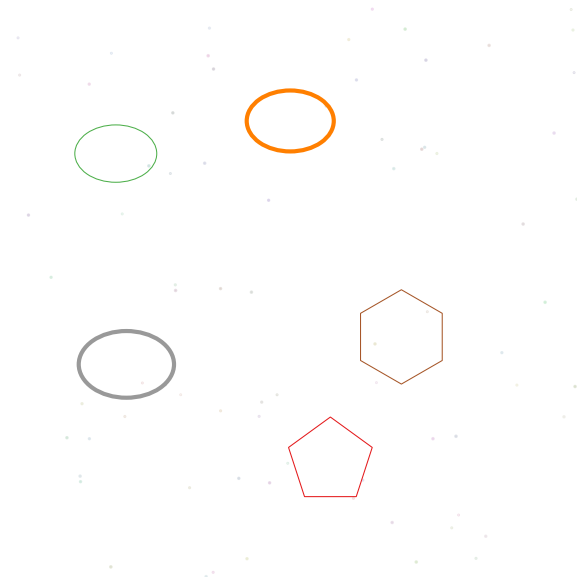[{"shape": "pentagon", "thickness": 0.5, "radius": 0.38, "center": [0.572, 0.201]}, {"shape": "oval", "thickness": 0.5, "radius": 0.35, "center": [0.2, 0.733]}, {"shape": "oval", "thickness": 2, "radius": 0.38, "center": [0.503, 0.79]}, {"shape": "hexagon", "thickness": 0.5, "radius": 0.41, "center": [0.695, 0.416]}, {"shape": "oval", "thickness": 2, "radius": 0.41, "center": [0.219, 0.368]}]